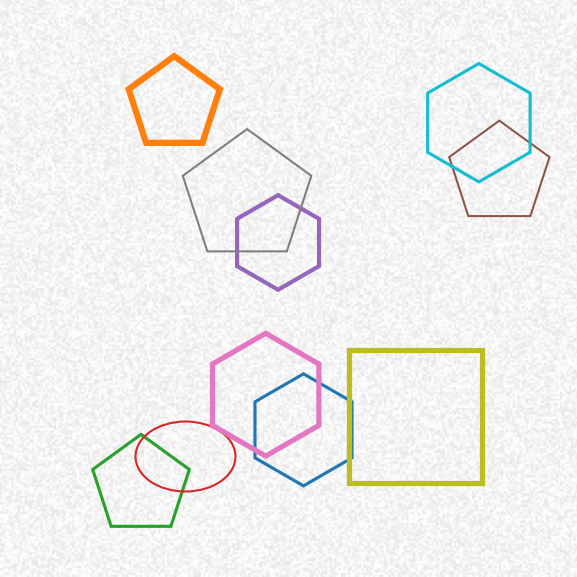[{"shape": "hexagon", "thickness": 1.5, "radius": 0.48, "center": [0.526, 0.255]}, {"shape": "pentagon", "thickness": 3, "radius": 0.41, "center": [0.302, 0.819]}, {"shape": "pentagon", "thickness": 1.5, "radius": 0.44, "center": [0.244, 0.159]}, {"shape": "oval", "thickness": 1, "radius": 0.43, "center": [0.321, 0.209]}, {"shape": "hexagon", "thickness": 2, "radius": 0.41, "center": [0.482, 0.579]}, {"shape": "pentagon", "thickness": 1, "radius": 0.46, "center": [0.865, 0.699]}, {"shape": "hexagon", "thickness": 2.5, "radius": 0.53, "center": [0.46, 0.316]}, {"shape": "pentagon", "thickness": 1, "radius": 0.59, "center": [0.428, 0.659]}, {"shape": "square", "thickness": 2.5, "radius": 0.58, "center": [0.719, 0.278]}, {"shape": "hexagon", "thickness": 1.5, "radius": 0.51, "center": [0.829, 0.787]}]